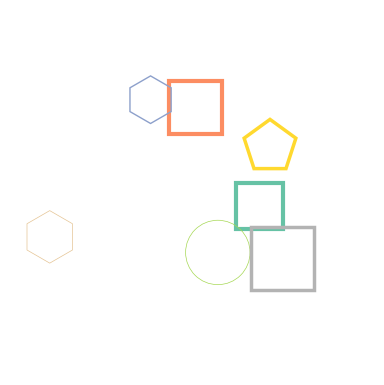[{"shape": "square", "thickness": 3, "radius": 0.3, "center": [0.674, 0.466]}, {"shape": "square", "thickness": 3, "radius": 0.34, "center": [0.507, 0.722]}, {"shape": "hexagon", "thickness": 1, "radius": 0.31, "center": [0.391, 0.741]}, {"shape": "circle", "thickness": 0.5, "radius": 0.42, "center": [0.566, 0.344]}, {"shape": "pentagon", "thickness": 2.5, "radius": 0.35, "center": [0.701, 0.619]}, {"shape": "hexagon", "thickness": 0.5, "radius": 0.34, "center": [0.129, 0.385]}, {"shape": "square", "thickness": 2.5, "radius": 0.41, "center": [0.735, 0.33]}]